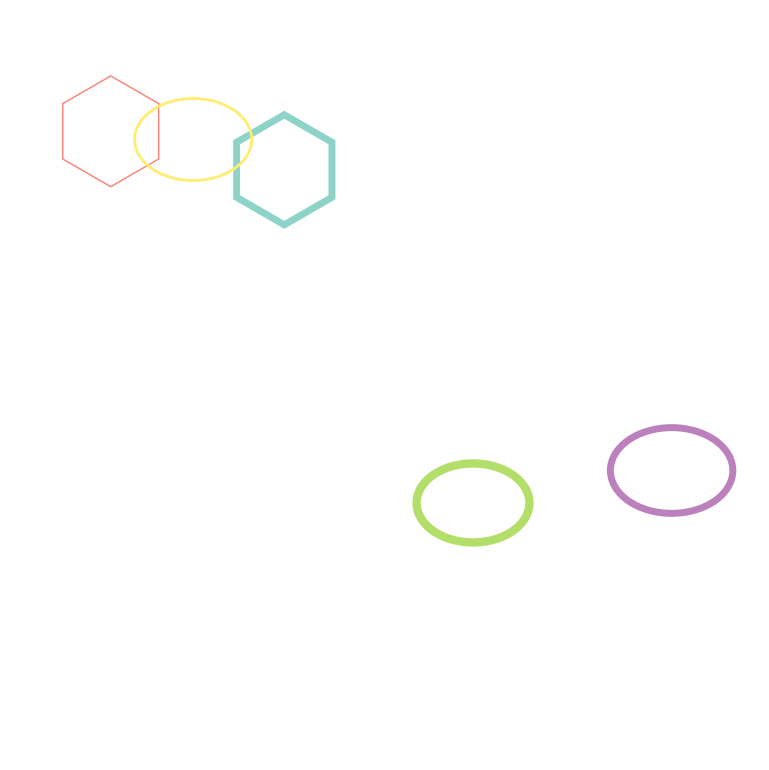[{"shape": "hexagon", "thickness": 2.5, "radius": 0.36, "center": [0.369, 0.779]}, {"shape": "hexagon", "thickness": 0.5, "radius": 0.36, "center": [0.144, 0.829]}, {"shape": "oval", "thickness": 3, "radius": 0.37, "center": [0.614, 0.347]}, {"shape": "oval", "thickness": 2.5, "radius": 0.4, "center": [0.872, 0.389]}, {"shape": "oval", "thickness": 1, "radius": 0.38, "center": [0.251, 0.819]}]